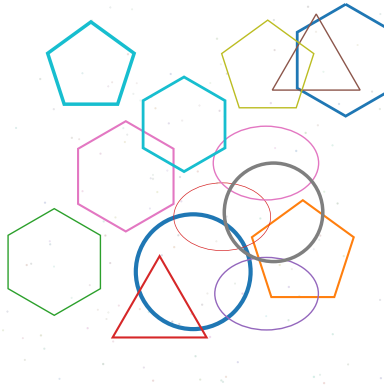[{"shape": "circle", "thickness": 3, "radius": 0.75, "center": [0.502, 0.294]}, {"shape": "hexagon", "thickness": 2, "radius": 0.73, "center": [0.898, 0.844]}, {"shape": "pentagon", "thickness": 1.5, "radius": 0.7, "center": [0.787, 0.341]}, {"shape": "hexagon", "thickness": 1, "radius": 0.69, "center": [0.141, 0.32]}, {"shape": "oval", "thickness": 0.5, "radius": 0.63, "center": [0.577, 0.437]}, {"shape": "triangle", "thickness": 1.5, "radius": 0.7, "center": [0.415, 0.194]}, {"shape": "oval", "thickness": 1, "radius": 0.67, "center": [0.692, 0.237]}, {"shape": "triangle", "thickness": 1, "radius": 0.66, "center": [0.821, 0.832]}, {"shape": "oval", "thickness": 1, "radius": 0.68, "center": [0.691, 0.576]}, {"shape": "hexagon", "thickness": 1.5, "radius": 0.72, "center": [0.327, 0.542]}, {"shape": "circle", "thickness": 2.5, "radius": 0.64, "center": [0.711, 0.449]}, {"shape": "pentagon", "thickness": 1, "radius": 0.63, "center": [0.695, 0.822]}, {"shape": "pentagon", "thickness": 2.5, "radius": 0.59, "center": [0.236, 0.825]}, {"shape": "hexagon", "thickness": 2, "radius": 0.61, "center": [0.478, 0.677]}]